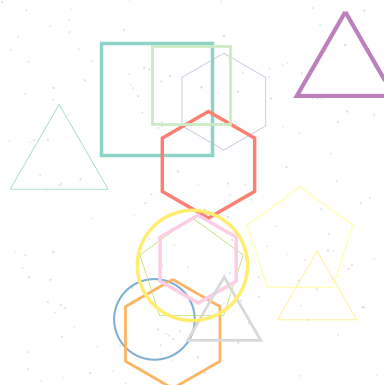[{"shape": "triangle", "thickness": 0.5, "radius": 0.73, "center": [0.154, 0.582]}, {"shape": "square", "thickness": 2.5, "radius": 0.72, "center": [0.406, 0.743]}, {"shape": "pentagon", "thickness": 1, "radius": 0.72, "center": [0.779, 0.37]}, {"shape": "hexagon", "thickness": 0.5, "radius": 0.63, "center": [0.581, 0.736]}, {"shape": "hexagon", "thickness": 2.5, "radius": 0.69, "center": [0.541, 0.572]}, {"shape": "circle", "thickness": 1.5, "radius": 0.52, "center": [0.401, 0.17]}, {"shape": "hexagon", "thickness": 2, "radius": 0.71, "center": [0.449, 0.133]}, {"shape": "pentagon", "thickness": 0.5, "radius": 0.71, "center": [0.498, 0.294]}, {"shape": "hexagon", "thickness": 2.5, "radius": 0.57, "center": [0.515, 0.327]}, {"shape": "triangle", "thickness": 2, "radius": 0.55, "center": [0.582, 0.171]}, {"shape": "triangle", "thickness": 3, "radius": 0.73, "center": [0.897, 0.824]}, {"shape": "square", "thickness": 2, "radius": 0.51, "center": [0.497, 0.78]}, {"shape": "circle", "thickness": 2.5, "radius": 0.72, "center": [0.5, 0.311]}, {"shape": "triangle", "thickness": 0.5, "radius": 0.59, "center": [0.824, 0.229]}]